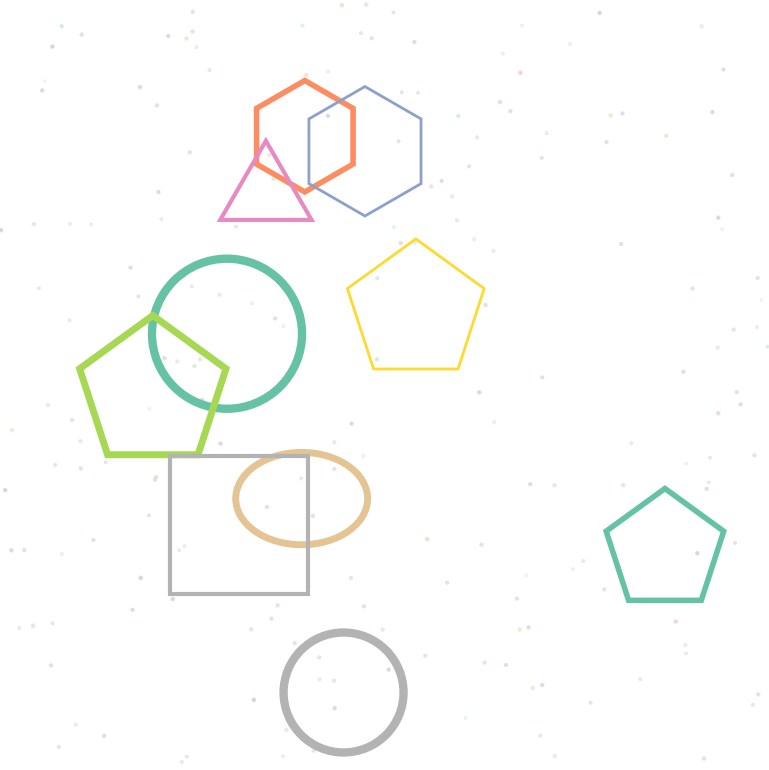[{"shape": "circle", "thickness": 3, "radius": 0.49, "center": [0.295, 0.567]}, {"shape": "pentagon", "thickness": 2, "radius": 0.4, "center": [0.864, 0.285]}, {"shape": "hexagon", "thickness": 2, "radius": 0.36, "center": [0.396, 0.823]}, {"shape": "hexagon", "thickness": 1, "radius": 0.42, "center": [0.474, 0.804]}, {"shape": "triangle", "thickness": 1.5, "radius": 0.34, "center": [0.345, 0.749]}, {"shape": "pentagon", "thickness": 2.5, "radius": 0.5, "center": [0.198, 0.49]}, {"shape": "pentagon", "thickness": 1, "radius": 0.47, "center": [0.54, 0.596]}, {"shape": "oval", "thickness": 2.5, "radius": 0.43, "center": [0.392, 0.352]}, {"shape": "circle", "thickness": 3, "radius": 0.39, "center": [0.446, 0.101]}, {"shape": "square", "thickness": 1.5, "radius": 0.45, "center": [0.31, 0.318]}]